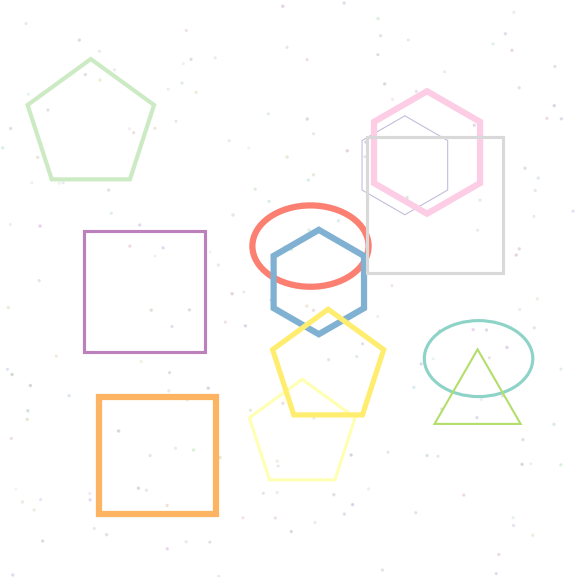[{"shape": "oval", "thickness": 1.5, "radius": 0.47, "center": [0.829, 0.378]}, {"shape": "pentagon", "thickness": 1.5, "radius": 0.48, "center": [0.523, 0.246]}, {"shape": "hexagon", "thickness": 0.5, "radius": 0.43, "center": [0.701, 0.713]}, {"shape": "oval", "thickness": 3, "radius": 0.5, "center": [0.538, 0.573]}, {"shape": "hexagon", "thickness": 3, "radius": 0.45, "center": [0.552, 0.511]}, {"shape": "square", "thickness": 3, "radius": 0.51, "center": [0.273, 0.21]}, {"shape": "triangle", "thickness": 1, "radius": 0.43, "center": [0.827, 0.308]}, {"shape": "hexagon", "thickness": 3, "radius": 0.53, "center": [0.739, 0.735]}, {"shape": "square", "thickness": 1.5, "radius": 0.59, "center": [0.753, 0.644]}, {"shape": "square", "thickness": 1.5, "radius": 0.53, "center": [0.25, 0.494]}, {"shape": "pentagon", "thickness": 2, "radius": 0.58, "center": [0.157, 0.782]}, {"shape": "pentagon", "thickness": 2.5, "radius": 0.51, "center": [0.568, 0.362]}]